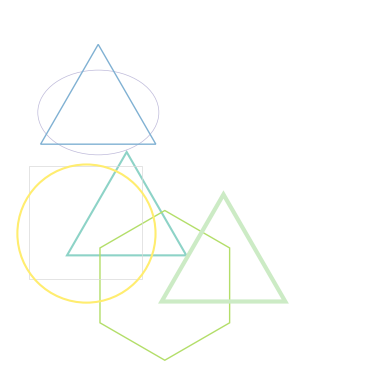[{"shape": "triangle", "thickness": 1.5, "radius": 0.89, "center": [0.329, 0.426]}, {"shape": "oval", "thickness": 0.5, "radius": 0.79, "center": [0.255, 0.708]}, {"shape": "triangle", "thickness": 1, "radius": 0.86, "center": [0.255, 0.712]}, {"shape": "hexagon", "thickness": 1, "radius": 0.97, "center": [0.428, 0.259]}, {"shape": "square", "thickness": 0.5, "radius": 0.73, "center": [0.222, 0.422]}, {"shape": "triangle", "thickness": 3, "radius": 0.93, "center": [0.58, 0.31]}, {"shape": "circle", "thickness": 1.5, "radius": 0.9, "center": [0.225, 0.393]}]